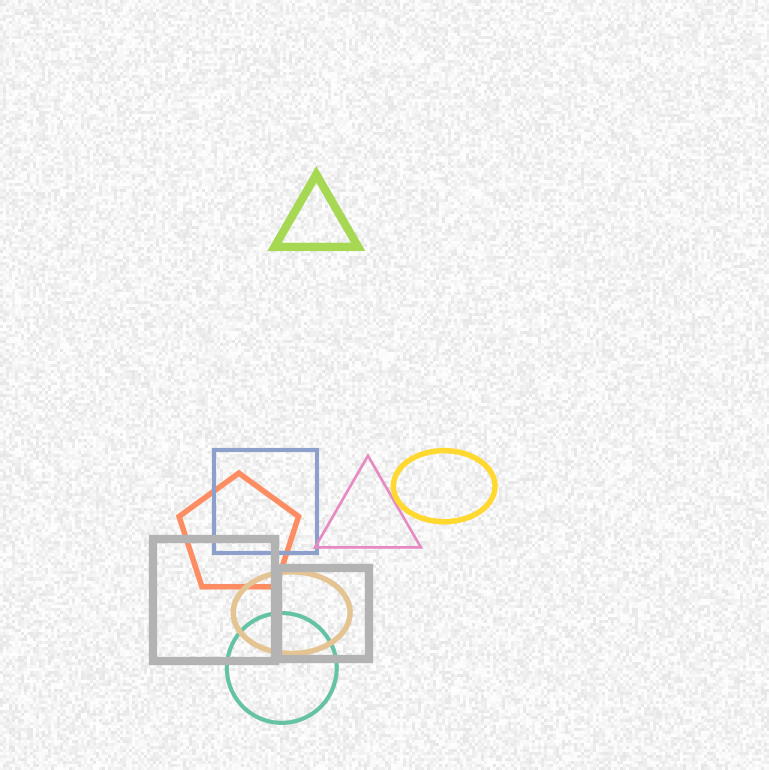[{"shape": "circle", "thickness": 1.5, "radius": 0.36, "center": [0.366, 0.133]}, {"shape": "pentagon", "thickness": 2, "radius": 0.41, "center": [0.31, 0.304]}, {"shape": "square", "thickness": 1.5, "radius": 0.33, "center": [0.345, 0.349]}, {"shape": "triangle", "thickness": 1, "radius": 0.4, "center": [0.478, 0.329]}, {"shape": "triangle", "thickness": 3, "radius": 0.31, "center": [0.411, 0.711]}, {"shape": "oval", "thickness": 2, "radius": 0.33, "center": [0.577, 0.369]}, {"shape": "oval", "thickness": 2, "radius": 0.38, "center": [0.379, 0.204]}, {"shape": "square", "thickness": 3, "radius": 0.4, "center": [0.278, 0.221]}, {"shape": "square", "thickness": 3, "radius": 0.3, "center": [0.42, 0.203]}]